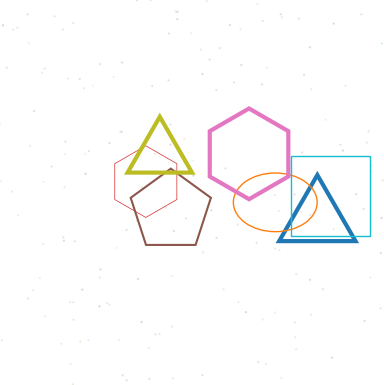[{"shape": "triangle", "thickness": 3, "radius": 0.57, "center": [0.824, 0.431]}, {"shape": "oval", "thickness": 1, "radius": 0.54, "center": [0.715, 0.474]}, {"shape": "hexagon", "thickness": 0.5, "radius": 0.47, "center": [0.379, 0.528]}, {"shape": "pentagon", "thickness": 1.5, "radius": 0.55, "center": [0.444, 0.452]}, {"shape": "hexagon", "thickness": 3, "radius": 0.59, "center": [0.647, 0.6]}, {"shape": "triangle", "thickness": 3, "radius": 0.48, "center": [0.415, 0.6]}, {"shape": "square", "thickness": 1, "radius": 0.52, "center": [0.858, 0.491]}]